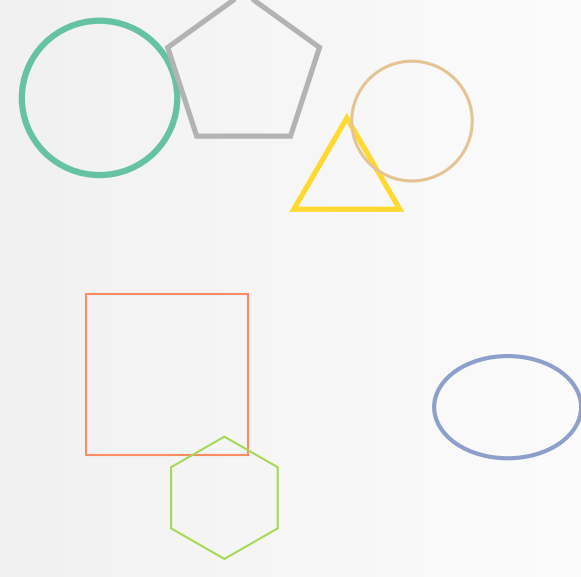[{"shape": "circle", "thickness": 3, "radius": 0.67, "center": [0.171, 0.83]}, {"shape": "square", "thickness": 1, "radius": 0.7, "center": [0.287, 0.351]}, {"shape": "oval", "thickness": 2, "radius": 0.63, "center": [0.873, 0.294]}, {"shape": "hexagon", "thickness": 1, "radius": 0.53, "center": [0.386, 0.137]}, {"shape": "triangle", "thickness": 2.5, "radius": 0.53, "center": [0.597, 0.689]}, {"shape": "circle", "thickness": 1.5, "radius": 0.52, "center": [0.709, 0.789]}, {"shape": "pentagon", "thickness": 2.5, "radius": 0.69, "center": [0.419, 0.874]}]